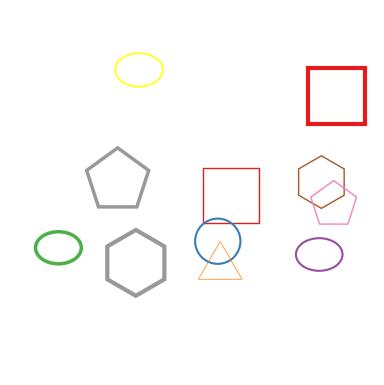[{"shape": "square", "thickness": 3, "radius": 0.37, "center": [0.874, 0.751]}, {"shape": "square", "thickness": 1, "radius": 0.36, "center": [0.6, 0.492]}, {"shape": "circle", "thickness": 1.5, "radius": 0.29, "center": [0.566, 0.373]}, {"shape": "oval", "thickness": 2.5, "radius": 0.3, "center": [0.152, 0.356]}, {"shape": "oval", "thickness": 1.5, "radius": 0.3, "center": [0.829, 0.339]}, {"shape": "triangle", "thickness": 0.5, "radius": 0.33, "center": [0.572, 0.307]}, {"shape": "oval", "thickness": 1.5, "radius": 0.31, "center": [0.361, 0.818]}, {"shape": "hexagon", "thickness": 1, "radius": 0.34, "center": [0.835, 0.527]}, {"shape": "pentagon", "thickness": 1, "radius": 0.31, "center": [0.867, 0.469]}, {"shape": "hexagon", "thickness": 3, "radius": 0.43, "center": [0.353, 0.317]}, {"shape": "pentagon", "thickness": 2.5, "radius": 0.42, "center": [0.306, 0.531]}]